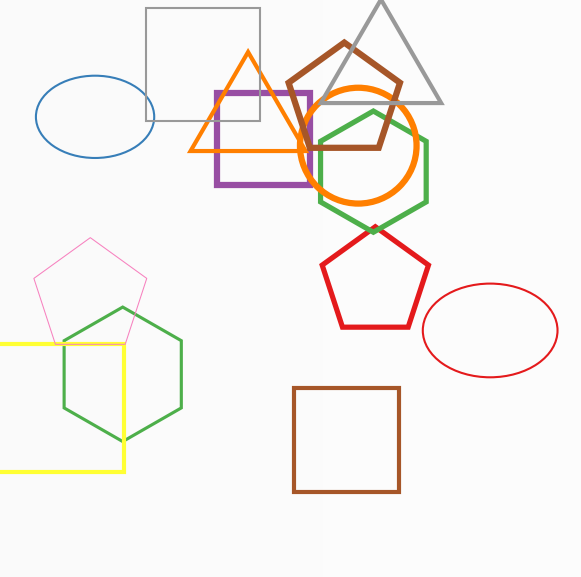[{"shape": "pentagon", "thickness": 2.5, "radius": 0.48, "center": [0.646, 0.51]}, {"shape": "oval", "thickness": 1, "radius": 0.58, "center": [0.843, 0.427]}, {"shape": "oval", "thickness": 1, "radius": 0.51, "center": [0.164, 0.797]}, {"shape": "hexagon", "thickness": 1.5, "radius": 0.58, "center": [0.211, 0.351]}, {"shape": "hexagon", "thickness": 2.5, "radius": 0.52, "center": [0.642, 0.702]}, {"shape": "square", "thickness": 3, "radius": 0.4, "center": [0.453, 0.758]}, {"shape": "circle", "thickness": 3, "radius": 0.5, "center": [0.616, 0.747]}, {"shape": "triangle", "thickness": 2, "radius": 0.57, "center": [0.427, 0.795]}, {"shape": "square", "thickness": 2, "radius": 0.55, "center": [0.104, 0.293]}, {"shape": "square", "thickness": 2, "radius": 0.45, "center": [0.596, 0.237]}, {"shape": "pentagon", "thickness": 3, "radius": 0.5, "center": [0.592, 0.825]}, {"shape": "pentagon", "thickness": 0.5, "radius": 0.51, "center": [0.155, 0.486]}, {"shape": "triangle", "thickness": 2, "radius": 0.6, "center": [0.655, 0.88]}, {"shape": "square", "thickness": 1, "radius": 0.49, "center": [0.349, 0.888]}]